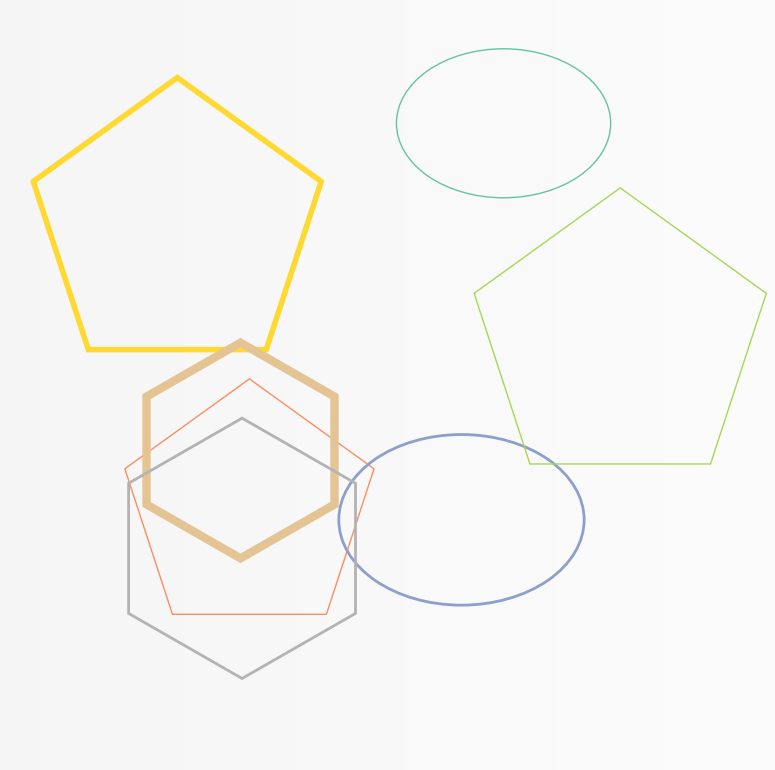[{"shape": "oval", "thickness": 0.5, "radius": 0.69, "center": [0.65, 0.84]}, {"shape": "pentagon", "thickness": 0.5, "radius": 0.85, "center": [0.322, 0.339]}, {"shape": "oval", "thickness": 1, "radius": 0.79, "center": [0.595, 0.325]}, {"shape": "pentagon", "thickness": 0.5, "radius": 0.99, "center": [0.8, 0.558]}, {"shape": "pentagon", "thickness": 2, "radius": 0.98, "center": [0.229, 0.704]}, {"shape": "hexagon", "thickness": 3, "radius": 0.7, "center": [0.31, 0.415]}, {"shape": "hexagon", "thickness": 1, "radius": 0.85, "center": [0.312, 0.288]}]